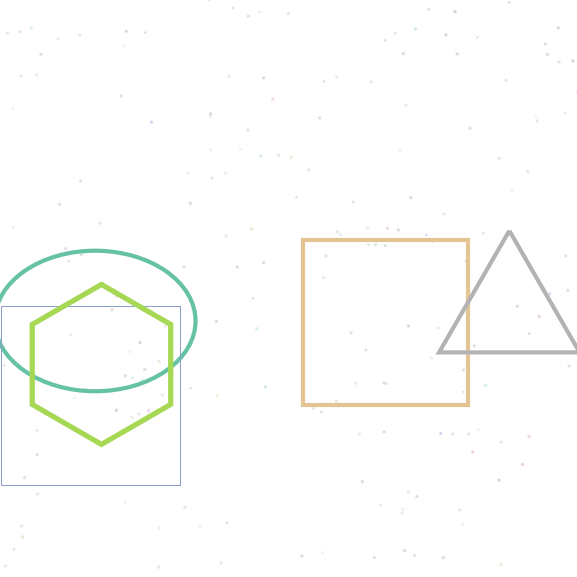[{"shape": "oval", "thickness": 2, "radius": 0.87, "center": [0.165, 0.443]}, {"shape": "square", "thickness": 0.5, "radius": 0.77, "center": [0.157, 0.314]}, {"shape": "hexagon", "thickness": 2.5, "radius": 0.69, "center": [0.176, 0.368]}, {"shape": "square", "thickness": 2, "radius": 0.71, "center": [0.668, 0.441]}, {"shape": "triangle", "thickness": 2, "radius": 0.7, "center": [0.882, 0.459]}]